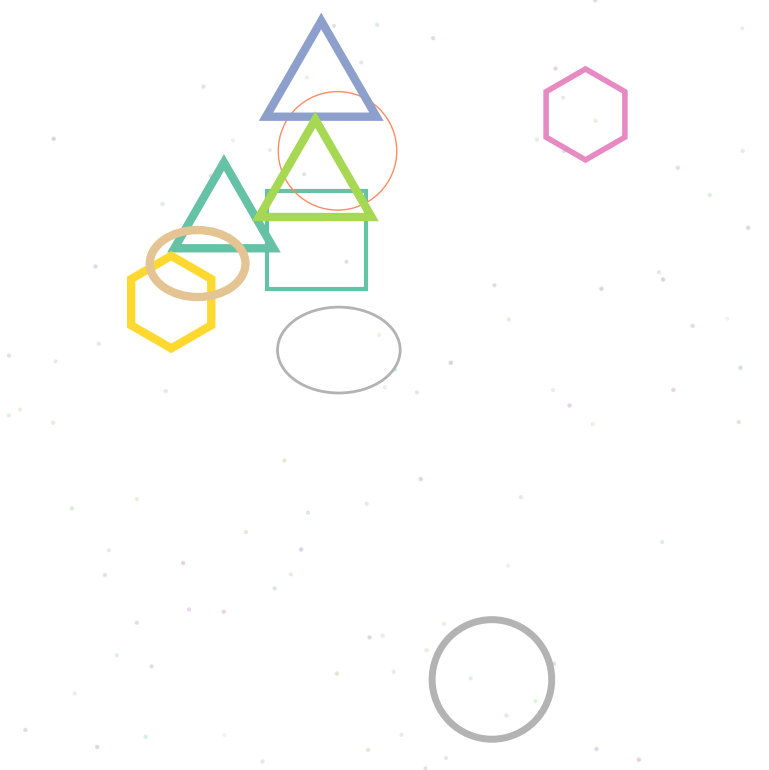[{"shape": "square", "thickness": 1.5, "radius": 0.32, "center": [0.411, 0.688]}, {"shape": "triangle", "thickness": 3, "radius": 0.37, "center": [0.291, 0.715]}, {"shape": "circle", "thickness": 0.5, "radius": 0.38, "center": [0.438, 0.804]}, {"shape": "triangle", "thickness": 3, "radius": 0.41, "center": [0.417, 0.89]}, {"shape": "hexagon", "thickness": 2, "radius": 0.3, "center": [0.76, 0.851]}, {"shape": "triangle", "thickness": 3, "radius": 0.42, "center": [0.409, 0.76]}, {"shape": "hexagon", "thickness": 3, "radius": 0.3, "center": [0.222, 0.608]}, {"shape": "oval", "thickness": 3, "radius": 0.31, "center": [0.257, 0.658]}, {"shape": "circle", "thickness": 2.5, "radius": 0.39, "center": [0.639, 0.118]}, {"shape": "oval", "thickness": 1, "radius": 0.4, "center": [0.44, 0.545]}]